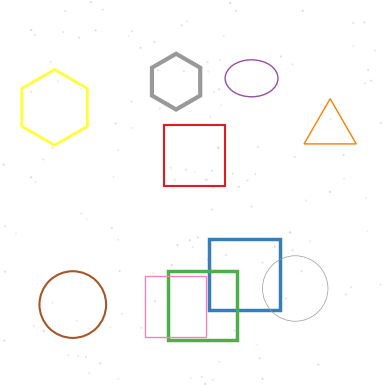[{"shape": "square", "thickness": 1.5, "radius": 0.4, "center": [0.506, 0.595]}, {"shape": "square", "thickness": 2.5, "radius": 0.46, "center": [0.636, 0.287]}, {"shape": "square", "thickness": 2.5, "radius": 0.44, "center": [0.526, 0.207]}, {"shape": "oval", "thickness": 1, "radius": 0.34, "center": [0.653, 0.797]}, {"shape": "triangle", "thickness": 1, "radius": 0.39, "center": [0.857, 0.665]}, {"shape": "hexagon", "thickness": 2, "radius": 0.49, "center": [0.142, 0.721]}, {"shape": "circle", "thickness": 1.5, "radius": 0.43, "center": [0.189, 0.209]}, {"shape": "square", "thickness": 1, "radius": 0.4, "center": [0.457, 0.204]}, {"shape": "hexagon", "thickness": 3, "radius": 0.36, "center": [0.457, 0.788]}, {"shape": "circle", "thickness": 0.5, "radius": 0.43, "center": [0.767, 0.251]}]